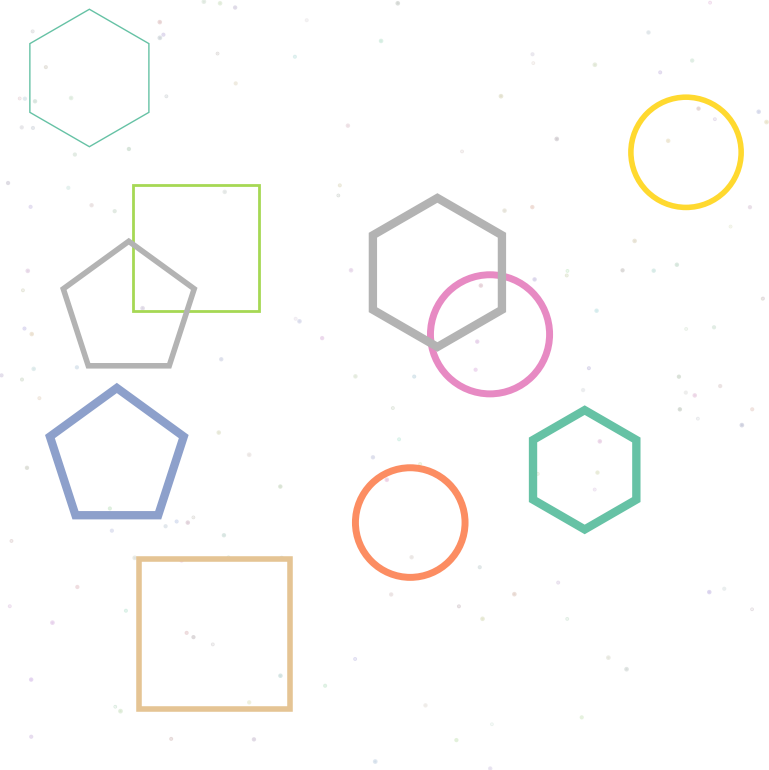[{"shape": "hexagon", "thickness": 0.5, "radius": 0.45, "center": [0.116, 0.899]}, {"shape": "hexagon", "thickness": 3, "radius": 0.39, "center": [0.759, 0.39]}, {"shape": "circle", "thickness": 2.5, "radius": 0.36, "center": [0.533, 0.321]}, {"shape": "pentagon", "thickness": 3, "radius": 0.46, "center": [0.152, 0.405]}, {"shape": "circle", "thickness": 2.5, "radius": 0.39, "center": [0.636, 0.566]}, {"shape": "square", "thickness": 1, "radius": 0.41, "center": [0.255, 0.678]}, {"shape": "circle", "thickness": 2, "radius": 0.36, "center": [0.891, 0.802]}, {"shape": "square", "thickness": 2, "radius": 0.49, "center": [0.279, 0.177]}, {"shape": "hexagon", "thickness": 3, "radius": 0.48, "center": [0.568, 0.646]}, {"shape": "pentagon", "thickness": 2, "radius": 0.45, "center": [0.167, 0.597]}]